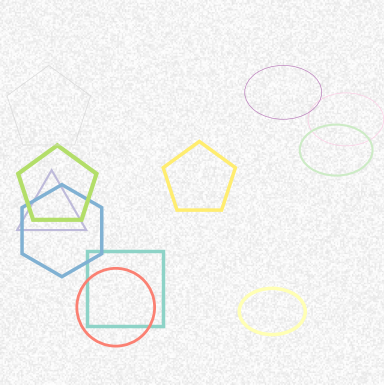[{"shape": "square", "thickness": 2.5, "radius": 0.49, "center": [0.324, 0.25]}, {"shape": "oval", "thickness": 2.5, "radius": 0.43, "center": [0.707, 0.191]}, {"shape": "triangle", "thickness": 1.5, "radius": 0.52, "center": [0.134, 0.454]}, {"shape": "circle", "thickness": 2, "radius": 0.5, "center": [0.301, 0.202]}, {"shape": "hexagon", "thickness": 2.5, "radius": 0.6, "center": [0.161, 0.401]}, {"shape": "pentagon", "thickness": 3, "radius": 0.54, "center": [0.149, 0.516]}, {"shape": "oval", "thickness": 0.5, "radius": 0.49, "center": [0.898, 0.69]}, {"shape": "pentagon", "thickness": 0.5, "radius": 0.57, "center": [0.127, 0.716]}, {"shape": "oval", "thickness": 0.5, "radius": 0.5, "center": [0.736, 0.76]}, {"shape": "oval", "thickness": 1.5, "radius": 0.47, "center": [0.873, 0.61]}, {"shape": "pentagon", "thickness": 2.5, "radius": 0.49, "center": [0.518, 0.534]}]